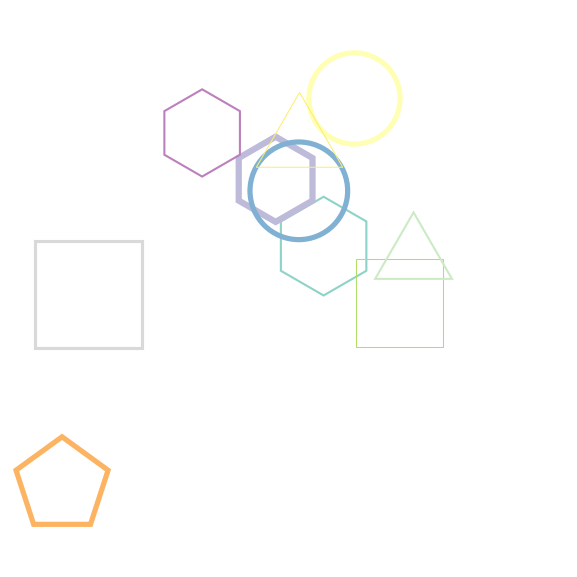[{"shape": "hexagon", "thickness": 1, "radius": 0.43, "center": [0.56, 0.573]}, {"shape": "circle", "thickness": 2.5, "radius": 0.39, "center": [0.614, 0.829]}, {"shape": "hexagon", "thickness": 3, "radius": 0.37, "center": [0.477, 0.689]}, {"shape": "circle", "thickness": 2.5, "radius": 0.42, "center": [0.517, 0.669]}, {"shape": "pentagon", "thickness": 2.5, "radius": 0.42, "center": [0.107, 0.159]}, {"shape": "square", "thickness": 0.5, "radius": 0.38, "center": [0.692, 0.474]}, {"shape": "square", "thickness": 1.5, "radius": 0.47, "center": [0.154, 0.489]}, {"shape": "hexagon", "thickness": 1, "radius": 0.38, "center": [0.35, 0.769]}, {"shape": "triangle", "thickness": 1, "radius": 0.38, "center": [0.716, 0.555]}, {"shape": "triangle", "thickness": 0.5, "radius": 0.43, "center": [0.519, 0.753]}]